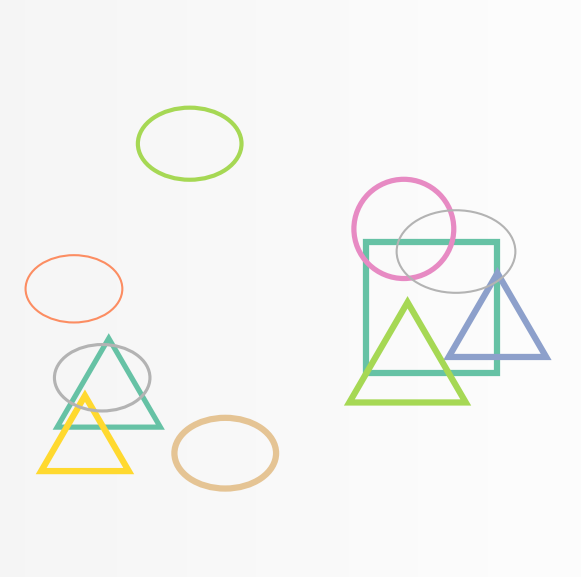[{"shape": "square", "thickness": 3, "radius": 0.57, "center": [0.742, 0.466]}, {"shape": "triangle", "thickness": 2.5, "radius": 0.51, "center": [0.187, 0.311]}, {"shape": "oval", "thickness": 1, "radius": 0.42, "center": [0.127, 0.499]}, {"shape": "triangle", "thickness": 3, "radius": 0.48, "center": [0.856, 0.429]}, {"shape": "circle", "thickness": 2.5, "radius": 0.43, "center": [0.695, 0.603]}, {"shape": "triangle", "thickness": 3, "radius": 0.58, "center": [0.701, 0.36]}, {"shape": "oval", "thickness": 2, "radius": 0.45, "center": [0.326, 0.75]}, {"shape": "triangle", "thickness": 3, "radius": 0.44, "center": [0.146, 0.227]}, {"shape": "oval", "thickness": 3, "radius": 0.44, "center": [0.388, 0.214]}, {"shape": "oval", "thickness": 1, "radius": 0.51, "center": [0.785, 0.564]}, {"shape": "oval", "thickness": 1.5, "radius": 0.41, "center": [0.176, 0.345]}]